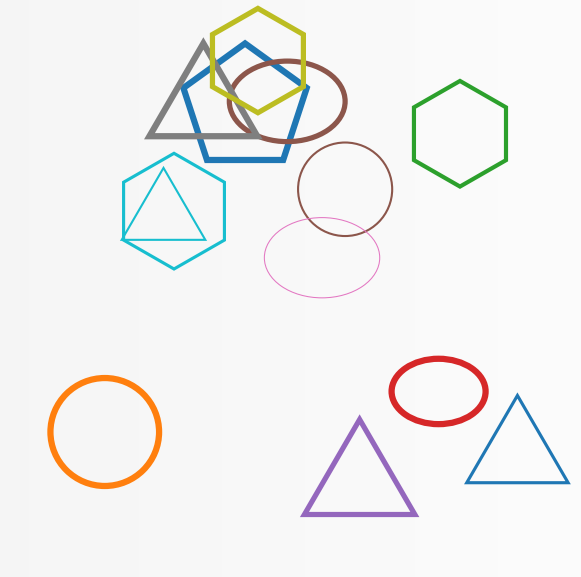[{"shape": "pentagon", "thickness": 3, "radius": 0.56, "center": [0.422, 0.812]}, {"shape": "triangle", "thickness": 1.5, "radius": 0.5, "center": [0.89, 0.214]}, {"shape": "circle", "thickness": 3, "radius": 0.47, "center": [0.18, 0.251]}, {"shape": "hexagon", "thickness": 2, "radius": 0.46, "center": [0.791, 0.768]}, {"shape": "oval", "thickness": 3, "radius": 0.4, "center": [0.755, 0.321]}, {"shape": "triangle", "thickness": 2.5, "radius": 0.55, "center": [0.619, 0.163]}, {"shape": "oval", "thickness": 2.5, "radius": 0.5, "center": [0.494, 0.824]}, {"shape": "circle", "thickness": 1, "radius": 0.4, "center": [0.594, 0.671]}, {"shape": "oval", "thickness": 0.5, "radius": 0.5, "center": [0.554, 0.553]}, {"shape": "triangle", "thickness": 3, "radius": 0.54, "center": [0.35, 0.817]}, {"shape": "hexagon", "thickness": 2.5, "radius": 0.45, "center": [0.444, 0.894]}, {"shape": "hexagon", "thickness": 1.5, "radius": 0.5, "center": [0.299, 0.634]}, {"shape": "triangle", "thickness": 1, "radius": 0.42, "center": [0.281, 0.625]}]